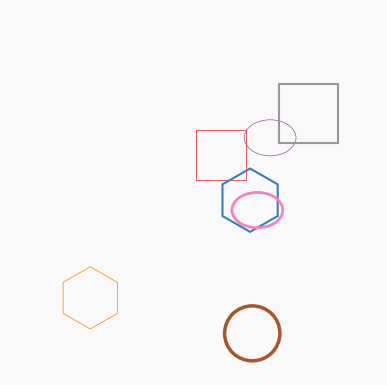[{"shape": "square", "thickness": 0.5, "radius": 0.32, "center": [0.57, 0.598]}, {"shape": "hexagon", "thickness": 1.5, "radius": 0.41, "center": [0.645, 0.48]}, {"shape": "oval", "thickness": 0.5, "radius": 0.33, "center": [0.697, 0.642]}, {"shape": "hexagon", "thickness": 0.5, "radius": 0.4, "center": [0.233, 0.226]}, {"shape": "circle", "thickness": 2.5, "radius": 0.36, "center": [0.651, 0.134]}, {"shape": "oval", "thickness": 2, "radius": 0.33, "center": [0.664, 0.454]}, {"shape": "square", "thickness": 1.5, "radius": 0.38, "center": [0.797, 0.706]}]